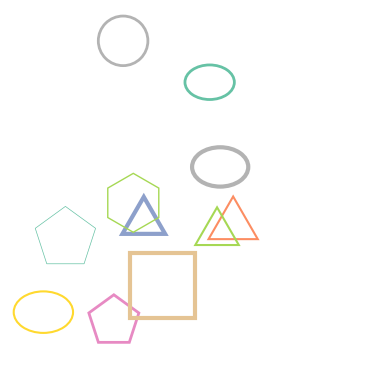[{"shape": "oval", "thickness": 2, "radius": 0.32, "center": [0.545, 0.786]}, {"shape": "pentagon", "thickness": 0.5, "radius": 0.41, "center": [0.17, 0.382]}, {"shape": "triangle", "thickness": 1.5, "radius": 0.37, "center": [0.606, 0.416]}, {"shape": "triangle", "thickness": 3, "radius": 0.32, "center": [0.373, 0.425]}, {"shape": "pentagon", "thickness": 2, "radius": 0.34, "center": [0.296, 0.166]}, {"shape": "triangle", "thickness": 1.5, "radius": 0.33, "center": [0.564, 0.396]}, {"shape": "hexagon", "thickness": 1, "radius": 0.38, "center": [0.346, 0.473]}, {"shape": "oval", "thickness": 1.5, "radius": 0.39, "center": [0.113, 0.189]}, {"shape": "square", "thickness": 3, "radius": 0.42, "center": [0.422, 0.259]}, {"shape": "circle", "thickness": 2, "radius": 0.32, "center": [0.32, 0.894]}, {"shape": "oval", "thickness": 3, "radius": 0.36, "center": [0.572, 0.566]}]